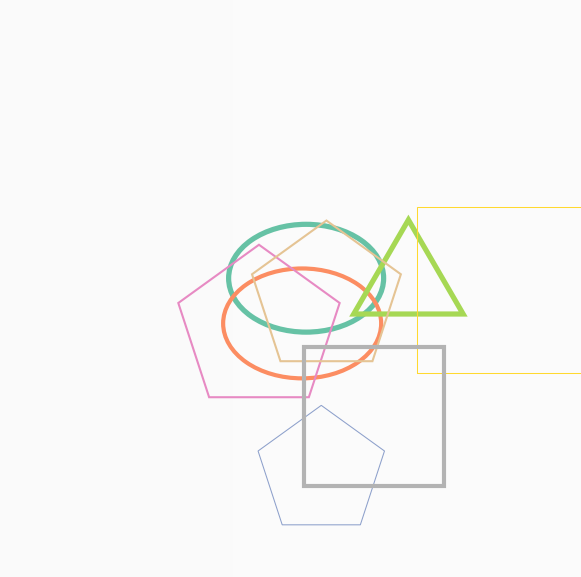[{"shape": "oval", "thickness": 2.5, "radius": 0.67, "center": [0.527, 0.517]}, {"shape": "oval", "thickness": 2, "radius": 0.68, "center": [0.52, 0.439]}, {"shape": "pentagon", "thickness": 0.5, "radius": 0.57, "center": [0.553, 0.183]}, {"shape": "pentagon", "thickness": 1, "radius": 0.73, "center": [0.446, 0.429]}, {"shape": "triangle", "thickness": 2.5, "radius": 0.54, "center": [0.703, 0.51]}, {"shape": "square", "thickness": 0.5, "radius": 0.72, "center": [0.862, 0.496]}, {"shape": "pentagon", "thickness": 1, "radius": 0.67, "center": [0.562, 0.483]}, {"shape": "square", "thickness": 2, "radius": 0.6, "center": [0.643, 0.279]}]